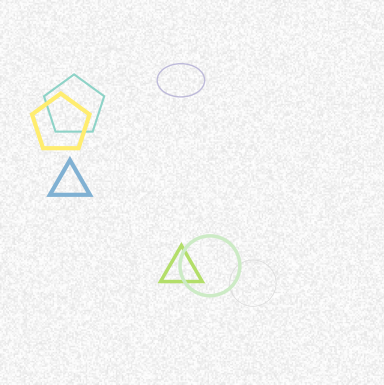[{"shape": "pentagon", "thickness": 1.5, "radius": 0.41, "center": [0.192, 0.725]}, {"shape": "oval", "thickness": 1, "radius": 0.31, "center": [0.47, 0.791]}, {"shape": "triangle", "thickness": 3, "radius": 0.3, "center": [0.182, 0.524]}, {"shape": "triangle", "thickness": 2.5, "radius": 0.31, "center": [0.471, 0.3]}, {"shape": "circle", "thickness": 0.5, "radius": 0.3, "center": [0.657, 0.265]}, {"shape": "circle", "thickness": 2.5, "radius": 0.39, "center": [0.545, 0.31]}, {"shape": "pentagon", "thickness": 3, "radius": 0.39, "center": [0.158, 0.679]}]